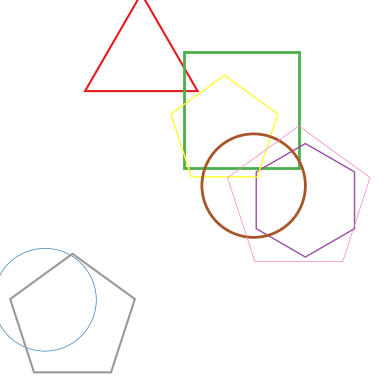[{"shape": "triangle", "thickness": 1.5, "radius": 0.84, "center": [0.367, 0.848]}, {"shape": "circle", "thickness": 0.5, "radius": 0.67, "center": [0.117, 0.221]}, {"shape": "square", "thickness": 2, "radius": 0.75, "center": [0.627, 0.714]}, {"shape": "hexagon", "thickness": 1, "radius": 0.74, "center": [0.793, 0.48]}, {"shape": "pentagon", "thickness": 1, "radius": 0.73, "center": [0.583, 0.659]}, {"shape": "circle", "thickness": 2, "radius": 0.67, "center": [0.659, 0.518]}, {"shape": "pentagon", "thickness": 0.5, "radius": 0.97, "center": [0.776, 0.478]}, {"shape": "pentagon", "thickness": 1.5, "radius": 0.85, "center": [0.188, 0.171]}]